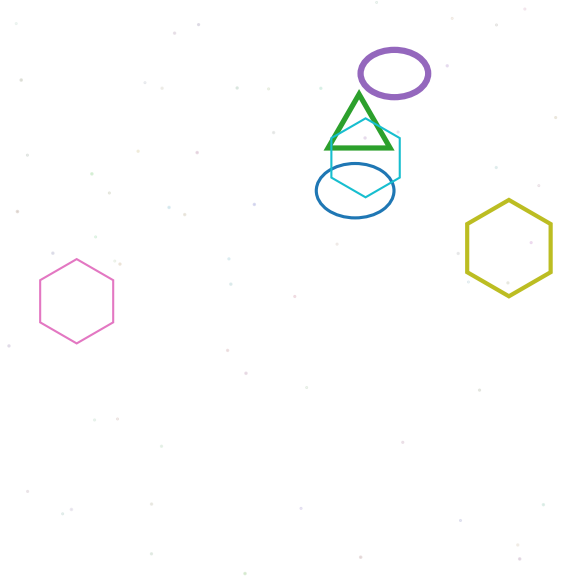[{"shape": "oval", "thickness": 1.5, "radius": 0.34, "center": [0.615, 0.669]}, {"shape": "triangle", "thickness": 2.5, "radius": 0.31, "center": [0.622, 0.774]}, {"shape": "oval", "thickness": 3, "radius": 0.29, "center": [0.683, 0.872]}, {"shape": "hexagon", "thickness": 1, "radius": 0.37, "center": [0.133, 0.477]}, {"shape": "hexagon", "thickness": 2, "radius": 0.42, "center": [0.881, 0.57]}, {"shape": "hexagon", "thickness": 1, "radius": 0.34, "center": [0.633, 0.726]}]